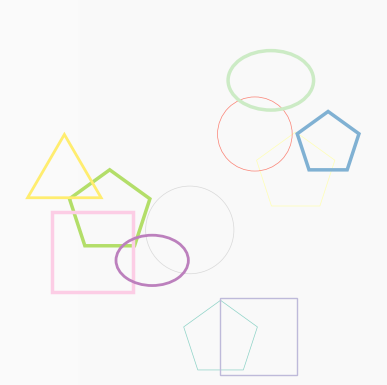[{"shape": "pentagon", "thickness": 0.5, "radius": 0.5, "center": [0.569, 0.12]}, {"shape": "pentagon", "thickness": 0.5, "radius": 0.53, "center": [0.763, 0.551]}, {"shape": "square", "thickness": 1, "radius": 0.5, "center": [0.667, 0.126]}, {"shape": "circle", "thickness": 0.5, "radius": 0.48, "center": [0.658, 0.652]}, {"shape": "pentagon", "thickness": 2.5, "radius": 0.42, "center": [0.847, 0.627]}, {"shape": "pentagon", "thickness": 2.5, "radius": 0.55, "center": [0.283, 0.45]}, {"shape": "square", "thickness": 2.5, "radius": 0.52, "center": [0.239, 0.346]}, {"shape": "circle", "thickness": 0.5, "radius": 0.57, "center": [0.49, 0.403]}, {"shape": "oval", "thickness": 2, "radius": 0.47, "center": [0.393, 0.324]}, {"shape": "oval", "thickness": 2.5, "radius": 0.55, "center": [0.699, 0.791]}, {"shape": "triangle", "thickness": 2, "radius": 0.55, "center": [0.166, 0.541]}]